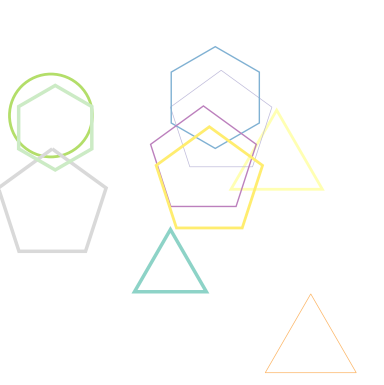[{"shape": "triangle", "thickness": 2.5, "radius": 0.54, "center": [0.443, 0.296]}, {"shape": "triangle", "thickness": 2, "radius": 0.69, "center": [0.719, 0.577]}, {"shape": "pentagon", "thickness": 0.5, "radius": 0.69, "center": [0.574, 0.679]}, {"shape": "hexagon", "thickness": 1, "radius": 0.66, "center": [0.559, 0.747]}, {"shape": "triangle", "thickness": 0.5, "radius": 0.68, "center": [0.807, 0.1]}, {"shape": "circle", "thickness": 2, "radius": 0.54, "center": [0.132, 0.7]}, {"shape": "pentagon", "thickness": 2.5, "radius": 0.74, "center": [0.136, 0.466]}, {"shape": "pentagon", "thickness": 1, "radius": 0.72, "center": [0.528, 0.58]}, {"shape": "hexagon", "thickness": 2.5, "radius": 0.55, "center": [0.143, 0.668]}, {"shape": "pentagon", "thickness": 2, "radius": 0.73, "center": [0.544, 0.525]}]